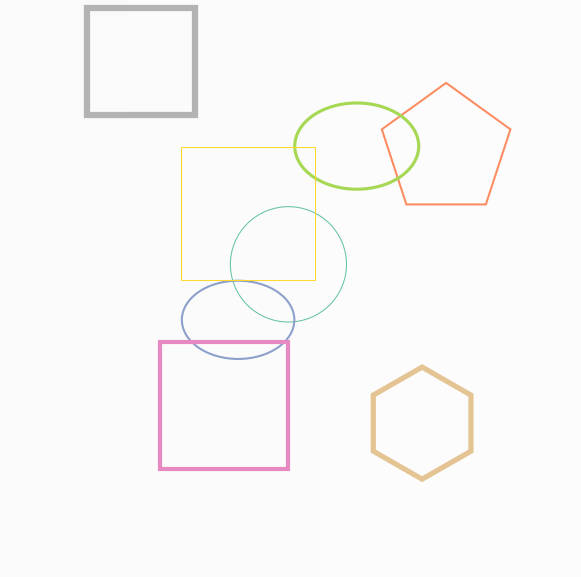[{"shape": "circle", "thickness": 0.5, "radius": 0.5, "center": [0.496, 0.541]}, {"shape": "pentagon", "thickness": 1, "radius": 0.58, "center": [0.768, 0.739]}, {"shape": "oval", "thickness": 1, "radius": 0.48, "center": [0.41, 0.445]}, {"shape": "square", "thickness": 2, "radius": 0.55, "center": [0.385, 0.297]}, {"shape": "oval", "thickness": 1.5, "radius": 0.53, "center": [0.614, 0.746]}, {"shape": "square", "thickness": 0.5, "radius": 0.58, "center": [0.427, 0.629]}, {"shape": "hexagon", "thickness": 2.5, "radius": 0.49, "center": [0.726, 0.266]}, {"shape": "square", "thickness": 3, "radius": 0.47, "center": [0.243, 0.893]}]